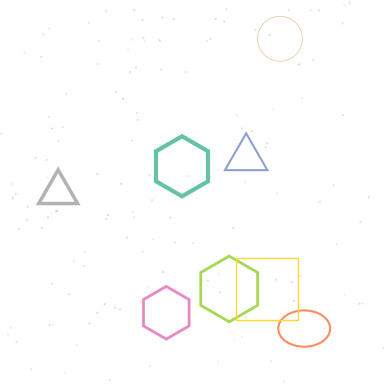[{"shape": "hexagon", "thickness": 3, "radius": 0.39, "center": [0.473, 0.568]}, {"shape": "oval", "thickness": 1.5, "radius": 0.34, "center": [0.79, 0.147]}, {"shape": "triangle", "thickness": 1.5, "radius": 0.32, "center": [0.639, 0.59]}, {"shape": "hexagon", "thickness": 2, "radius": 0.34, "center": [0.432, 0.188]}, {"shape": "hexagon", "thickness": 2, "radius": 0.43, "center": [0.595, 0.25]}, {"shape": "square", "thickness": 1, "radius": 0.4, "center": [0.694, 0.25]}, {"shape": "circle", "thickness": 0.5, "radius": 0.29, "center": [0.727, 0.899]}, {"shape": "triangle", "thickness": 2.5, "radius": 0.29, "center": [0.151, 0.501]}]